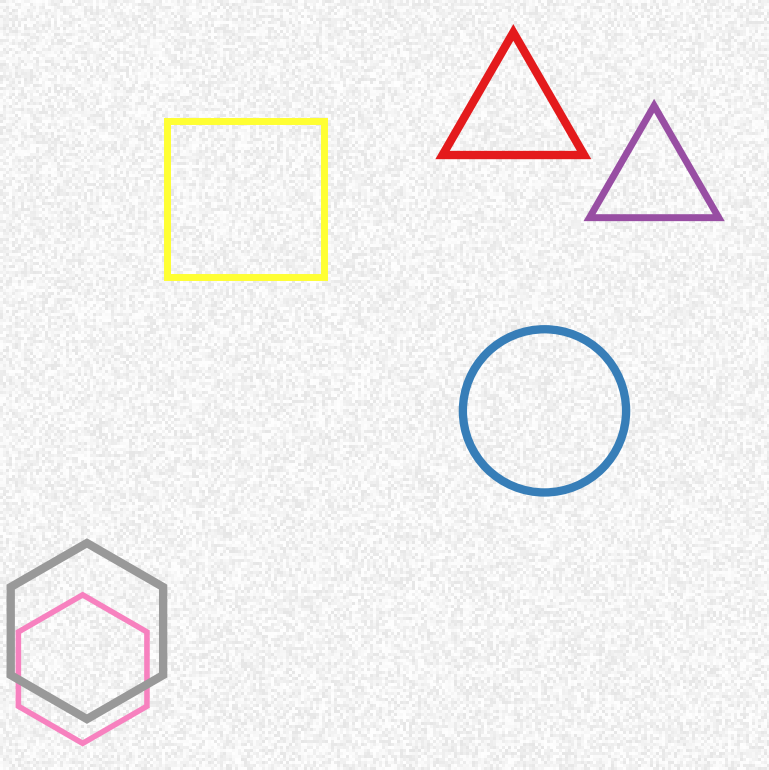[{"shape": "triangle", "thickness": 3, "radius": 0.53, "center": [0.667, 0.852]}, {"shape": "circle", "thickness": 3, "radius": 0.53, "center": [0.707, 0.466]}, {"shape": "triangle", "thickness": 2.5, "radius": 0.48, "center": [0.85, 0.766]}, {"shape": "square", "thickness": 2.5, "radius": 0.51, "center": [0.319, 0.741]}, {"shape": "hexagon", "thickness": 2, "radius": 0.48, "center": [0.107, 0.131]}, {"shape": "hexagon", "thickness": 3, "radius": 0.57, "center": [0.113, 0.18]}]